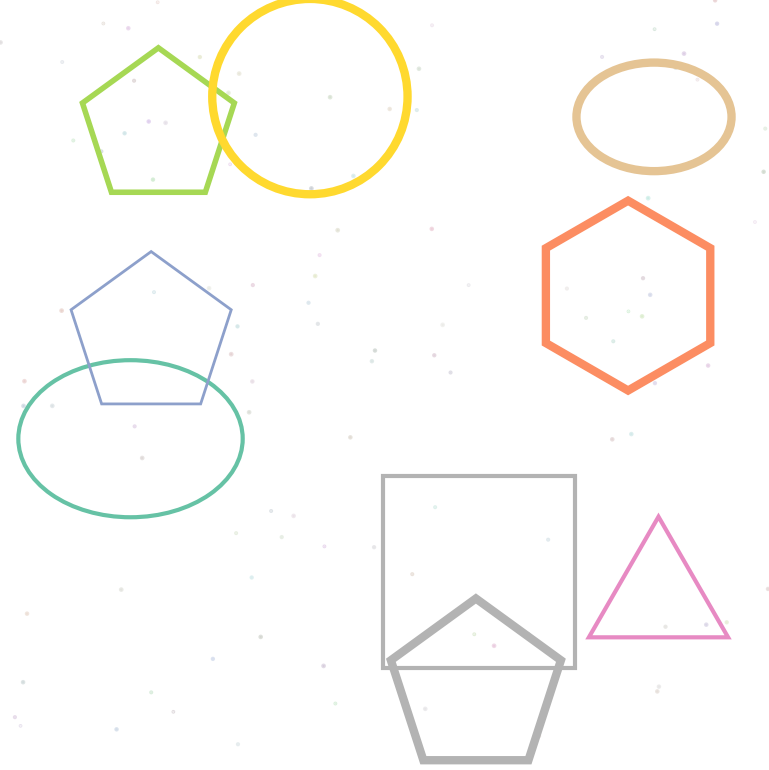[{"shape": "oval", "thickness": 1.5, "radius": 0.73, "center": [0.169, 0.43]}, {"shape": "hexagon", "thickness": 3, "radius": 0.62, "center": [0.816, 0.616]}, {"shape": "pentagon", "thickness": 1, "radius": 0.55, "center": [0.196, 0.564]}, {"shape": "triangle", "thickness": 1.5, "radius": 0.52, "center": [0.855, 0.225]}, {"shape": "pentagon", "thickness": 2, "radius": 0.52, "center": [0.206, 0.834]}, {"shape": "circle", "thickness": 3, "radius": 0.63, "center": [0.402, 0.875]}, {"shape": "oval", "thickness": 3, "radius": 0.5, "center": [0.849, 0.848]}, {"shape": "square", "thickness": 1.5, "radius": 0.62, "center": [0.622, 0.257]}, {"shape": "pentagon", "thickness": 3, "radius": 0.58, "center": [0.618, 0.107]}]